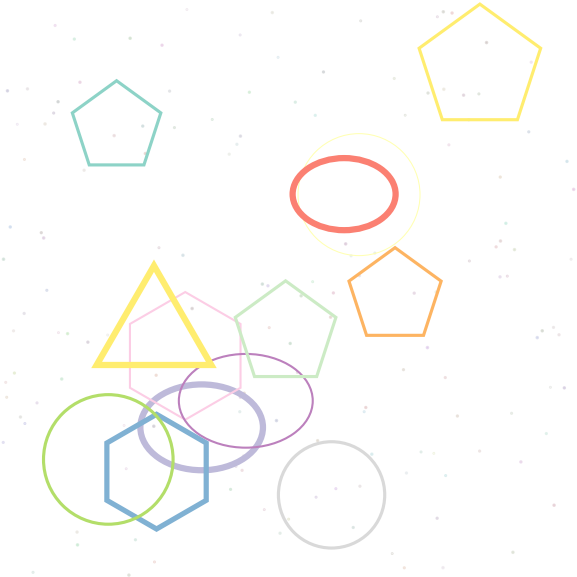[{"shape": "pentagon", "thickness": 1.5, "radius": 0.4, "center": [0.202, 0.779]}, {"shape": "circle", "thickness": 0.5, "radius": 0.53, "center": [0.622, 0.662]}, {"shape": "oval", "thickness": 3, "radius": 0.53, "center": [0.349, 0.259]}, {"shape": "oval", "thickness": 3, "radius": 0.45, "center": [0.596, 0.663]}, {"shape": "hexagon", "thickness": 2.5, "radius": 0.5, "center": [0.271, 0.182]}, {"shape": "pentagon", "thickness": 1.5, "radius": 0.42, "center": [0.684, 0.486]}, {"shape": "circle", "thickness": 1.5, "radius": 0.56, "center": [0.188, 0.204]}, {"shape": "hexagon", "thickness": 1, "radius": 0.55, "center": [0.321, 0.383]}, {"shape": "circle", "thickness": 1.5, "radius": 0.46, "center": [0.574, 0.142]}, {"shape": "oval", "thickness": 1, "radius": 0.58, "center": [0.426, 0.305]}, {"shape": "pentagon", "thickness": 1.5, "radius": 0.46, "center": [0.495, 0.421]}, {"shape": "triangle", "thickness": 3, "radius": 0.57, "center": [0.267, 0.424]}, {"shape": "pentagon", "thickness": 1.5, "radius": 0.55, "center": [0.831, 0.881]}]